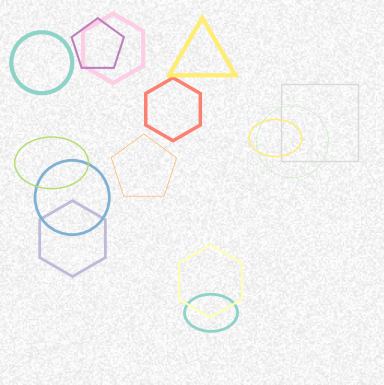[{"shape": "circle", "thickness": 3, "radius": 0.4, "center": [0.109, 0.837]}, {"shape": "oval", "thickness": 2, "radius": 0.34, "center": [0.548, 0.188]}, {"shape": "hexagon", "thickness": 1.5, "radius": 0.47, "center": [0.547, 0.27]}, {"shape": "hexagon", "thickness": 2, "radius": 0.49, "center": [0.188, 0.38]}, {"shape": "hexagon", "thickness": 2.5, "radius": 0.41, "center": [0.449, 0.716]}, {"shape": "circle", "thickness": 2, "radius": 0.48, "center": [0.187, 0.487]}, {"shape": "pentagon", "thickness": 0.5, "radius": 0.45, "center": [0.374, 0.563]}, {"shape": "oval", "thickness": 1, "radius": 0.48, "center": [0.134, 0.577]}, {"shape": "hexagon", "thickness": 3, "radius": 0.45, "center": [0.294, 0.874]}, {"shape": "square", "thickness": 1, "radius": 0.5, "center": [0.831, 0.682]}, {"shape": "pentagon", "thickness": 1.5, "radius": 0.36, "center": [0.254, 0.881]}, {"shape": "circle", "thickness": 0.5, "radius": 0.47, "center": [0.76, 0.632]}, {"shape": "triangle", "thickness": 3, "radius": 0.5, "center": [0.525, 0.854]}, {"shape": "oval", "thickness": 1, "radius": 0.34, "center": [0.716, 0.642]}]